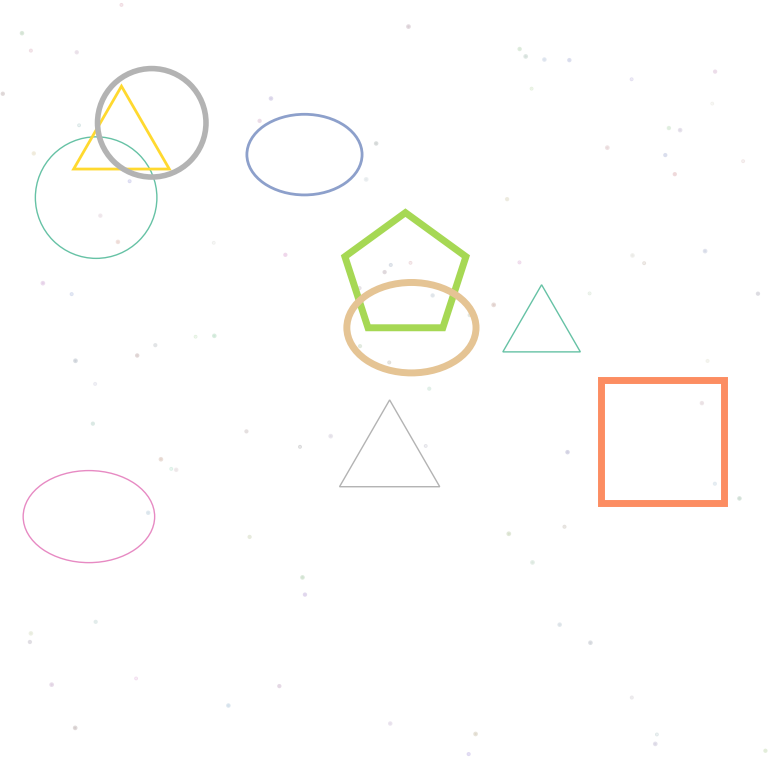[{"shape": "circle", "thickness": 0.5, "radius": 0.39, "center": [0.125, 0.743]}, {"shape": "triangle", "thickness": 0.5, "radius": 0.29, "center": [0.703, 0.572]}, {"shape": "square", "thickness": 2.5, "radius": 0.4, "center": [0.86, 0.427]}, {"shape": "oval", "thickness": 1, "radius": 0.37, "center": [0.395, 0.799]}, {"shape": "oval", "thickness": 0.5, "radius": 0.43, "center": [0.115, 0.329]}, {"shape": "pentagon", "thickness": 2.5, "radius": 0.41, "center": [0.527, 0.641]}, {"shape": "triangle", "thickness": 1, "radius": 0.36, "center": [0.158, 0.816]}, {"shape": "oval", "thickness": 2.5, "radius": 0.42, "center": [0.534, 0.574]}, {"shape": "triangle", "thickness": 0.5, "radius": 0.38, "center": [0.506, 0.405]}, {"shape": "circle", "thickness": 2, "radius": 0.35, "center": [0.197, 0.841]}]